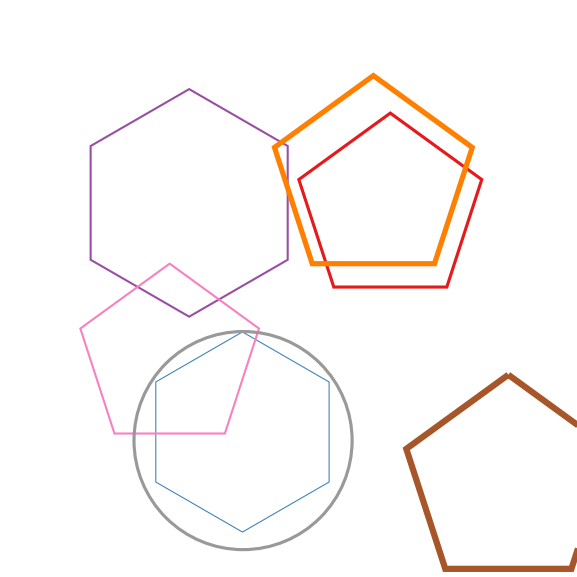[{"shape": "pentagon", "thickness": 1.5, "radius": 0.83, "center": [0.676, 0.637]}, {"shape": "hexagon", "thickness": 0.5, "radius": 0.87, "center": [0.42, 0.251]}, {"shape": "hexagon", "thickness": 1, "radius": 0.99, "center": [0.328, 0.648]}, {"shape": "pentagon", "thickness": 2.5, "radius": 0.9, "center": [0.647, 0.688]}, {"shape": "pentagon", "thickness": 3, "radius": 0.93, "center": [0.88, 0.164]}, {"shape": "pentagon", "thickness": 1, "radius": 0.81, "center": [0.294, 0.38]}, {"shape": "circle", "thickness": 1.5, "radius": 0.94, "center": [0.421, 0.236]}]